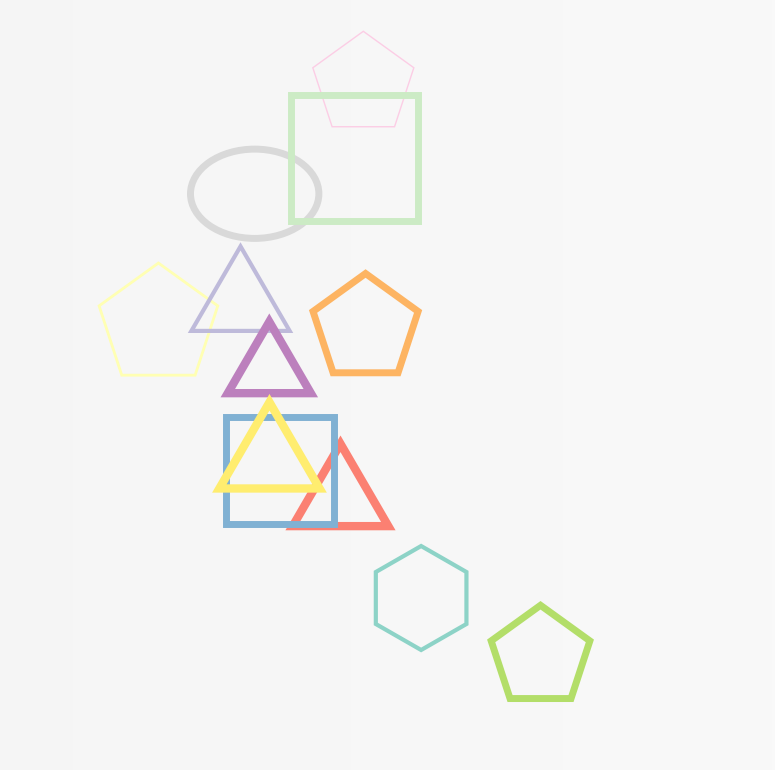[{"shape": "hexagon", "thickness": 1.5, "radius": 0.34, "center": [0.543, 0.223]}, {"shape": "pentagon", "thickness": 1, "radius": 0.4, "center": [0.204, 0.578]}, {"shape": "triangle", "thickness": 1.5, "radius": 0.37, "center": [0.31, 0.607]}, {"shape": "triangle", "thickness": 3, "radius": 0.36, "center": [0.439, 0.352]}, {"shape": "square", "thickness": 2.5, "radius": 0.35, "center": [0.361, 0.389]}, {"shape": "pentagon", "thickness": 2.5, "radius": 0.36, "center": [0.472, 0.574]}, {"shape": "pentagon", "thickness": 2.5, "radius": 0.33, "center": [0.697, 0.147]}, {"shape": "pentagon", "thickness": 0.5, "radius": 0.34, "center": [0.469, 0.891]}, {"shape": "oval", "thickness": 2.5, "radius": 0.41, "center": [0.329, 0.748]}, {"shape": "triangle", "thickness": 3, "radius": 0.31, "center": [0.347, 0.52]}, {"shape": "square", "thickness": 2.5, "radius": 0.41, "center": [0.457, 0.795]}, {"shape": "triangle", "thickness": 3, "radius": 0.37, "center": [0.348, 0.403]}]